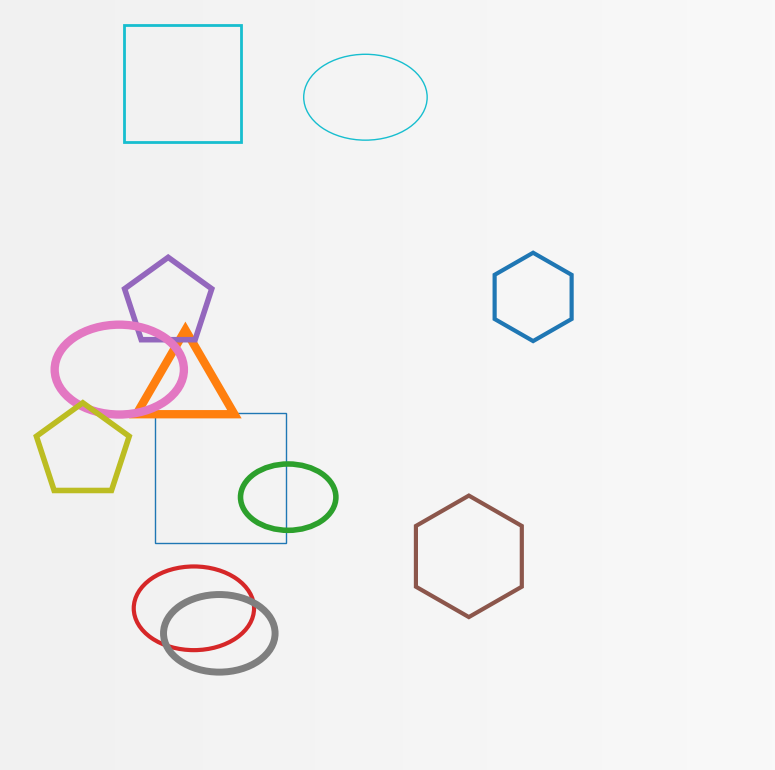[{"shape": "hexagon", "thickness": 1.5, "radius": 0.29, "center": [0.688, 0.614]}, {"shape": "square", "thickness": 0.5, "radius": 0.42, "center": [0.285, 0.379]}, {"shape": "triangle", "thickness": 3, "radius": 0.37, "center": [0.239, 0.499]}, {"shape": "oval", "thickness": 2, "radius": 0.31, "center": [0.372, 0.354]}, {"shape": "oval", "thickness": 1.5, "radius": 0.39, "center": [0.25, 0.21]}, {"shape": "pentagon", "thickness": 2, "radius": 0.3, "center": [0.217, 0.607]}, {"shape": "hexagon", "thickness": 1.5, "radius": 0.39, "center": [0.605, 0.277]}, {"shape": "oval", "thickness": 3, "radius": 0.42, "center": [0.154, 0.52]}, {"shape": "oval", "thickness": 2.5, "radius": 0.36, "center": [0.283, 0.177]}, {"shape": "pentagon", "thickness": 2, "radius": 0.31, "center": [0.107, 0.414]}, {"shape": "oval", "thickness": 0.5, "radius": 0.4, "center": [0.472, 0.874]}, {"shape": "square", "thickness": 1, "radius": 0.38, "center": [0.235, 0.891]}]